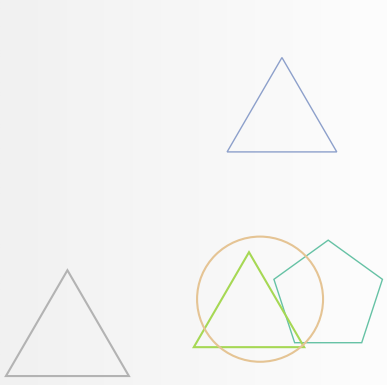[{"shape": "pentagon", "thickness": 1, "radius": 0.74, "center": [0.847, 0.229]}, {"shape": "triangle", "thickness": 1, "radius": 0.82, "center": [0.728, 0.687]}, {"shape": "triangle", "thickness": 1.5, "radius": 0.82, "center": [0.643, 0.18]}, {"shape": "circle", "thickness": 1.5, "radius": 0.81, "center": [0.671, 0.223]}, {"shape": "triangle", "thickness": 1.5, "radius": 0.92, "center": [0.174, 0.115]}]